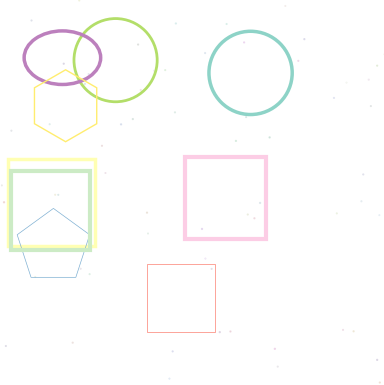[{"shape": "circle", "thickness": 2.5, "radius": 0.54, "center": [0.651, 0.811]}, {"shape": "square", "thickness": 2.5, "radius": 0.57, "center": [0.134, 0.474]}, {"shape": "square", "thickness": 0.5, "radius": 0.44, "center": [0.47, 0.225]}, {"shape": "pentagon", "thickness": 0.5, "radius": 0.49, "center": [0.139, 0.36]}, {"shape": "circle", "thickness": 2, "radius": 0.54, "center": [0.3, 0.844]}, {"shape": "square", "thickness": 3, "radius": 0.53, "center": [0.585, 0.485]}, {"shape": "oval", "thickness": 2.5, "radius": 0.5, "center": [0.162, 0.85]}, {"shape": "square", "thickness": 3, "radius": 0.51, "center": [0.13, 0.453]}, {"shape": "hexagon", "thickness": 1, "radius": 0.47, "center": [0.17, 0.725]}]